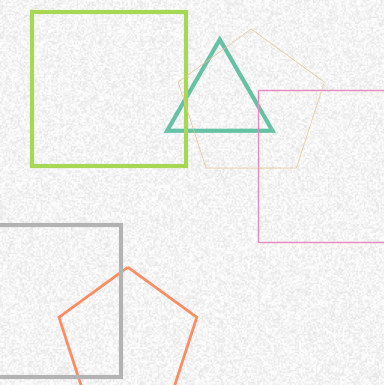[{"shape": "triangle", "thickness": 3, "radius": 0.79, "center": [0.571, 0.739]}, {"shape": "pentagon", "thickness": 2, "radius": 0.94, "center": [0.332, 0.118]}, {"shape": "square", "thickness": 1, "radius": 0.99, "center": [0.869, 0.569]}, {"shape": "square", "thickness": 3, "radius": 1.0, "center": [0.282, 0.769]}, {"shape": "pentagon", "thickness": 0.5, "radius": 1.0, "center": [0.653, 0.725]}, {"shape": "square", "thickness": 3, "radius": 0.99, "center": [0.116, 0.219]}]